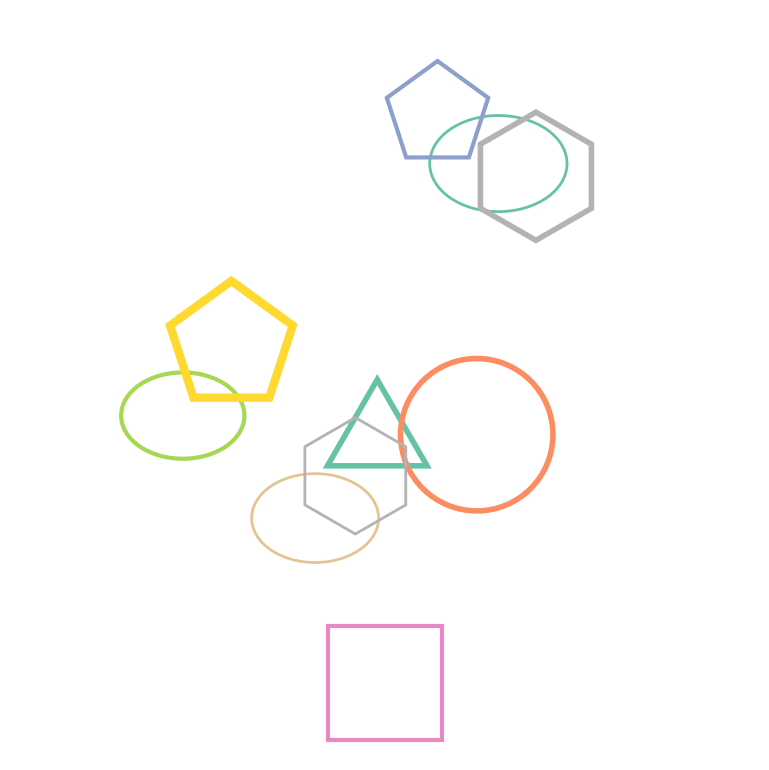[{"shape": "triangle", "thickness": 2, "radius": 0.37, "center": [0.49, 0.432]}, {"shape": "oval", "thickness": 1, "radius": 0.45, "center": [0.647, 0.788]}, {"shape": "circle", "thickness": 2, "radius": 0.49, "center": [0.619, 0.435]}, {"shape": "pentagon", "thickness": 1.5, "radius": 0.35, "center": [0.568, 0.852]}, {"shape": "square", "thickness": 1.5, "radius": 0.37, "center": [0.5, 0.113]}, {"shape": "oval", "thickness": 1.5, "radius": 0.4, "center": [0.237, 0.46]}, {"shape": "pentagon", "thickness": 3, "radius": 0.42, "center": [0.3, 0.551]}, {"shape": "oval", "thickness": 1, "radius": 0.41, "center": [0.409, 0.327]}, {"shape": "hexagon", "thickness": 2, "radius": 0.42, "center": [0.696, 0.771]}, {"shape": "hexagon", "thickness": 1, "radius": 0.38, "center": [0.461, 0.382]}]